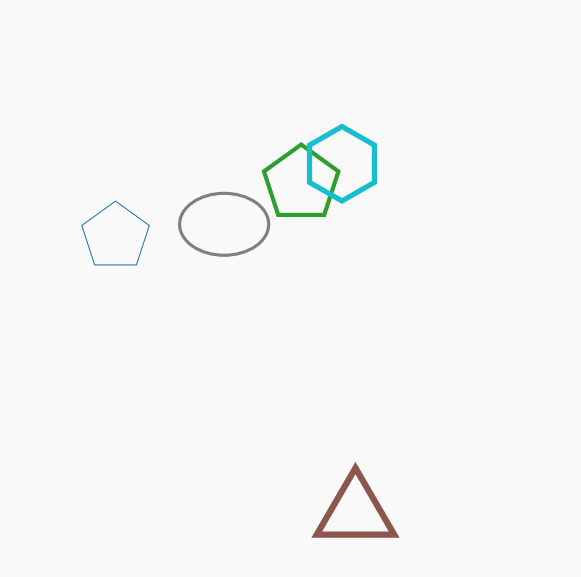[{"shape": "pentagon", "thickness": 0.5, "radius": 0.31, "center": [0.199, 0.59]}, {"shape": "pentagon", "thickness": 2, "radius": 0.34, "center": [0.518, 0.681]}, {"shape": "triangle", "thickness": 3, "radius": 0.38, "center": [0.612, 0.112]}, {"shape": "oval", "thickness": 1.5, "radius": 0.38, "center": [0.386, 0.611]}, {"shape": "hexagon", "thickness": 2.5, "radius": 0.32, "center": [0.588, 0.716]}]